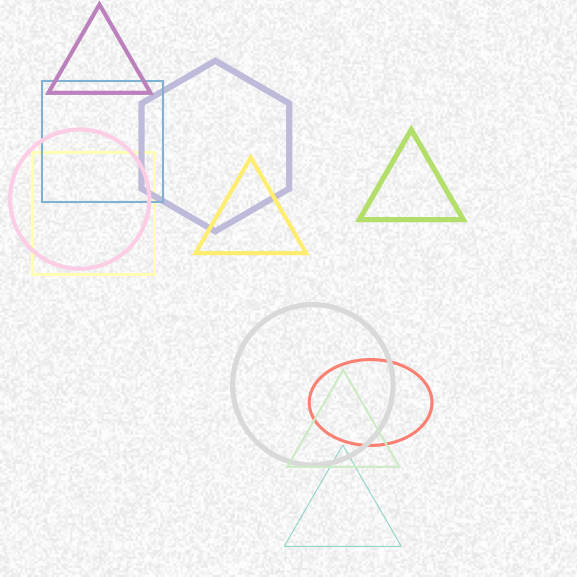[{"shape": "triangle", "thickness": 0.5, "radius": 0.59, "center": [0.593, 0.112]}, {"shape": "square", "thickness": 1.5, "radius": 0.53, "center": [0.161, 0.63]}, {"shape": "hexagon", "thickness": 3, "radius": 0.74, "center": [0.373, 0.746]}, {"shape": "oval", "thickness": 1.5, "radius": 0.53, "center": [0.642, 0.302]}, {"shape": "square", "thickness": 1, "radius": 0.52, "center": [0.178, 0.755]}, {"shape": "triangle", "thickness": 2.5, "radius": 0.52, "center": [0.712, 0.671]}, {"shape": "circle", "thickness": 2, "radius": 0.6, "center": [0.138, 0.654]}, {"shape": "circle", "thickness": 2.5, "radius": 0.69, "center": [0.542, 0.333]}, {"shape": "triangle", "thickness": 2, "radius": 0.51, "center": [0.172, 0.889]}, {"shape": "triangle", "thickness": 1, "radius": 0.56, "center": [0.594, 0.247]}, {"shape": "triangle", "thickness": 2, "radius": 0.55, "center": [0.434, 0.616]}]